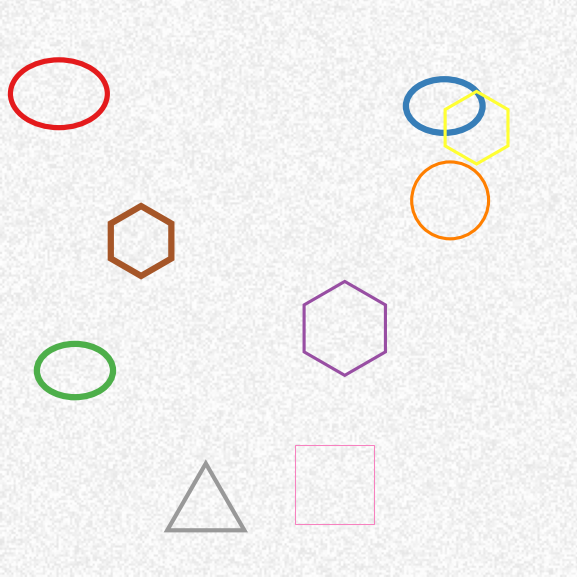[{"shape": "oval", "thickness": 2.5, "radius": 0.42, "center": [0.102, 0.837]}, {"shape": "oval", "thickness": 3, "radius": 0.33, "center": [0.769, 0.816]}, {"shape": "oval", "thickness": 3, "radius": 0.33, "center": [0.13, 0.358]}, {"shape": "hexagon", "thickness": 1.5, "radius": 0.41, "center": [0.597, 0.43]}, {"shape": "circle", "thickness": 1.5, "radius": 0.33, "center": [0.779, 0.652]}, {"shape": "hexagon", "thickness": 1.5, "radius": 0.31, "center": [0.825, 0.778]}, {"shape": "hexagon", "thickness": 3, "radius": 0.3, "center": [0.244, 0.582]}, {"shape": "square", "thickness": 0.5, "radius": 0.34, "center": [0.579, 0.16]}, {"shape": "triangle", "thickness": 2, "radius": 0.39, "center": [0.356, 0.119]}]